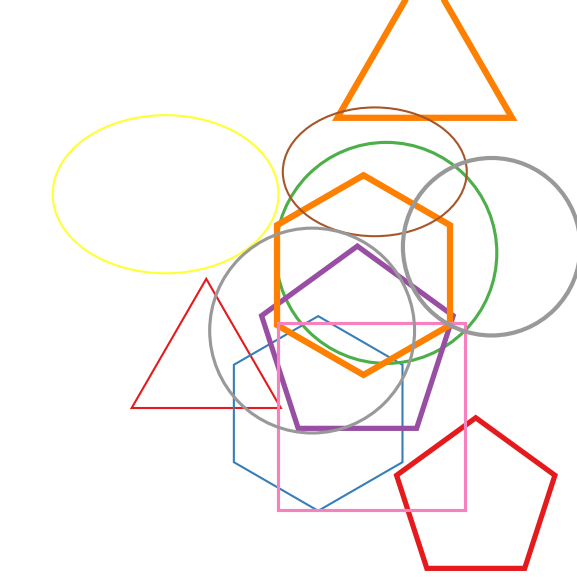[{"shape": "pentagon", "thickness": 2.5, "radius": 0.72, "center": [0.824, 0.132]}, {"shape": "triangle", "thickness": 1, "radius": 0.75, "center": [0.357, 0.367]}, {"shape": "hexagon", "thickness": 1, "radius": 0.84, "center": [0.551, 0.283]}, {"shape": "circle", "thickness": 1.5, "radius": 0.96, "center": [0.669, 0.561]}, {"shape": "pentagon", "thickness": 2.5, "radius": 0.87, "center": [0.619, 0.399]}, {"shape": "triangle", "thickness": 3, "radius": 0.87, "center": [0.735, 0.882]}, {"shape": "hexagon", "thickness": 3, "radius": 0.86, "center": [0.629, 0.523]}, {"shape": "oval", "thickness": 1, "radius": 0.98, "center": [0.287, 0.663]}, {"shape": "oval", "thickness": 1, "radius": 0.8, "center": [0.649, 0.702]}, {"shape": "square", "thickness": 1.5, "radius": 0.81, "center": [0.644, 0.278]}, {"shape": "circle", "thickness": 2, "radius": 0.77, "center": [0.851, 0.572]}, {"shape": "circle", "thickness": 1.5, "radius": 0.89, "center": [0.54, 0.427]}]